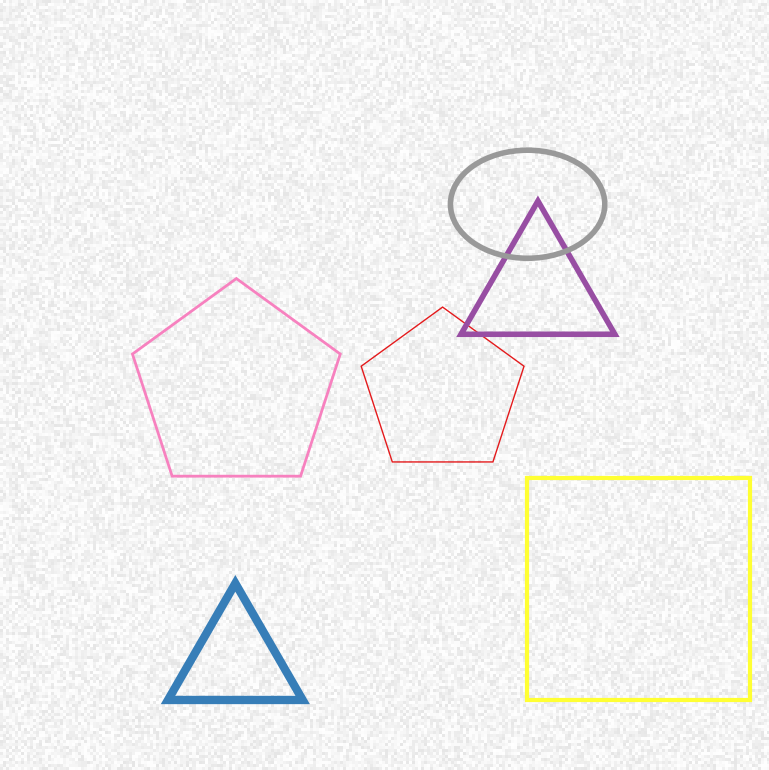[{"shape": "pentagon", "thickness": 0.5, "radius": 0.56, "center": [0.575, 0.49]}, {"shape": "triangle", "thickness": 3, "radius": 0.5, "center": [0.306, 0.141]}, {"shape": "triangle", "thickness": 2, "radius": 0.58, "center": [0.699, 0.624]}, {"shape": "square", "thickness": 1.5, "radius": 0.72, "center": [0.829, 0.235]}, {"shape": "pentagon", "thickness": 1, "radius": 0.71, "center": [0.307, 0.496]}, {"shape": "oval", "thickness": 2, "radius": 0.5, "center": [0.685, 0.735]}]